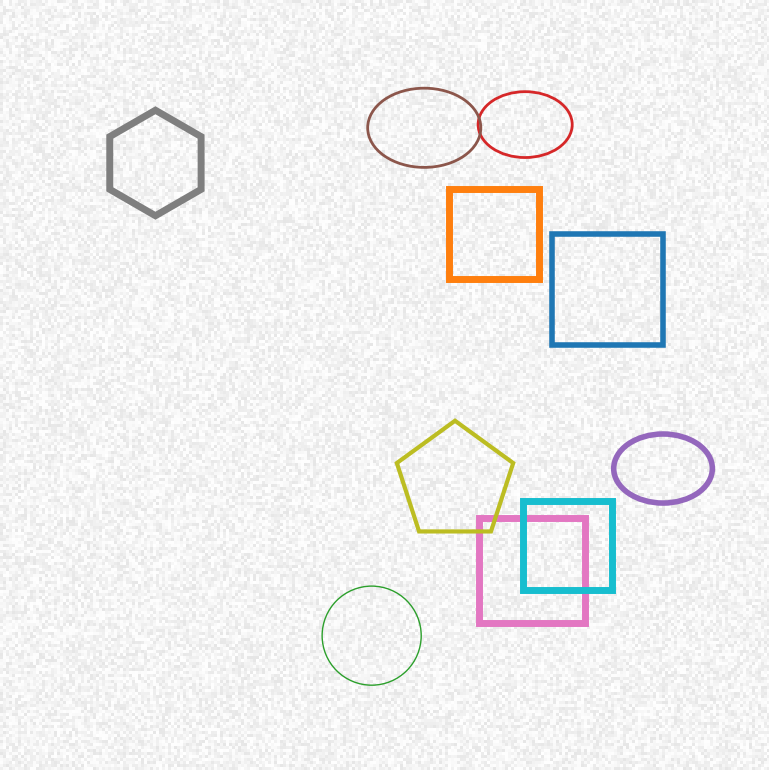[{"shape": "square", "thickness": 2, "radius": 0.36, "center": [0.789, 0.624]}, {"shape": "square", "thickness": 2.5, "radius": 0.29, "center": [0.642, 0.696]}, {"shape": "circle", "thickness": 0.5, "radius": 0.32, "center": [0.483, 0.174]}, {"shape": "oval", "thickness": 1, "radius": 0.31, "center": [0.682, 0.838]}, {"shape": "oval", "thickness": 2, "radius": 0.32, "center": [0.861, 0.392]}, {"shape": "oval", "thickness": 1, "radius": 0.37, "center": [0.551, 0.834]}, {"shape": "square", "thickness": 2.5, "radius": 0.34, "center": [0.691, 0.259]}, {"shape": "hexagon", "thickness": 2.5, "radius": 0.34, "center": [0.202, 0.788]}, {"shape": "pentagon", "thickness": 1.5, "radius": 0.4, "center": [0.591, 0.374]}, {"shape": "square", "thickness": 2.5, "radius": 0.29, "center": [0.737, 0.291]}]